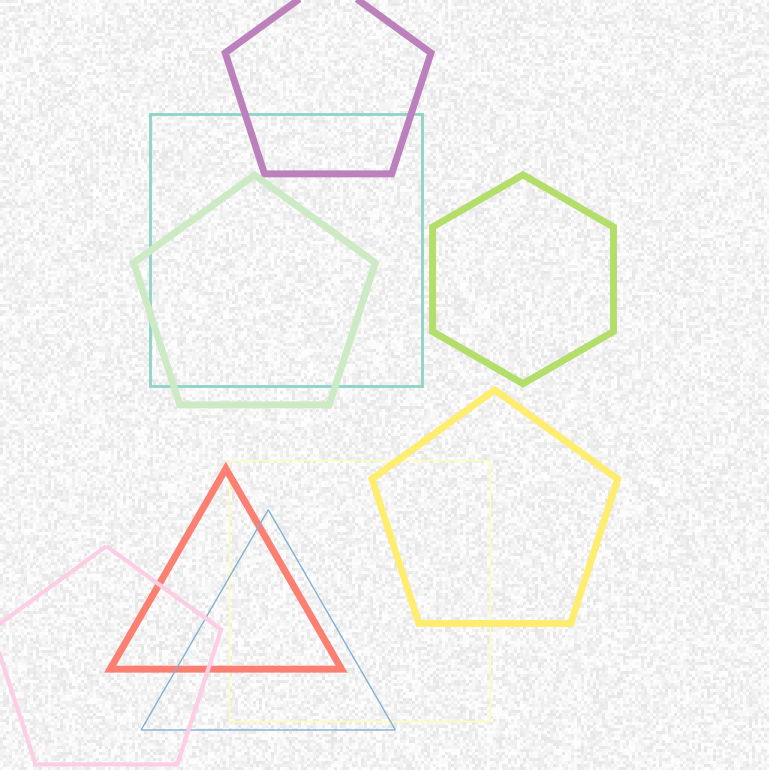[{"shape": "square", "thickness": 1, "radius": 0.88, "center": [0.372, 0.675]}, {"shape": "square", "thickness": 0.5, "radius": 0.85, "center": [0.467, 0.233]}, {"shape": "triangle", "thickness": 2.5, "radius": 0.87, "center": [0.293, 0.218]}, {"shape": "triangle", "thickness": 0.5, "radius": 0.95, "center": [0.348, 0.147]}, {"shape": "hexagon", "thickness": 2.5, "radius": 0.68, "center": [0.679, 0.637]}, {"shape": "pentagon", "thickness": 1.5, "radius": 0.78, "center": [0.138, 0.134]}, {"shape": "pentagon", "thickness": 2.5, "radius": 0.7, "center": [0.426, 0.888]}, {"shape": "pentagon", "thickness": 2.5, "radius": 0.83, "center": [0.331, 0.608]}, {"shape": "pentagon", "thickness": 2.5, "radius": 0.84, "center": [0.643, 0.326]}]